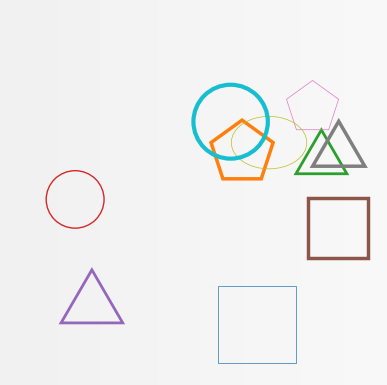[{"shape": "square", "thickness": 0.5, "radius": 0.5, "center": [0.663, 0.156]}, {"shape": "pentagon", "thickness": 2.5, "radius": 0.42, "center": [0.625, 0.604]}, {"shape": "triangle", "thickness": 2, "radius": 0.38, "center": [0.829, 0.587]}, {"shape": "circle", "thickness": 1, "radius": 0.37, "center": [0.194, 0.482]}, {"shape": "triangle", "thickness": 2, "radius": 0.46, "center": [0.237, 0.207]}, {"shape": "square", "thickness": 2.5, "radius": 0.39, "center": [0.872, 0.407]}, {"shape": "pentagon", "thickness": 0.5, "radius": 0.35, "center": [0.807, 0.72]}, {"shape": "triangle", "thickness": 2.5, "radius": 0.39, "center": [0.874, 0.607]}, {"shape": "oval", "thickness": 0.5, "radius": 0.49, "center": [0.694, 0.63]}, {"shape": "circle", "thickness": 3, "radius": 0.48, "center": [0.595, 0.684]}]